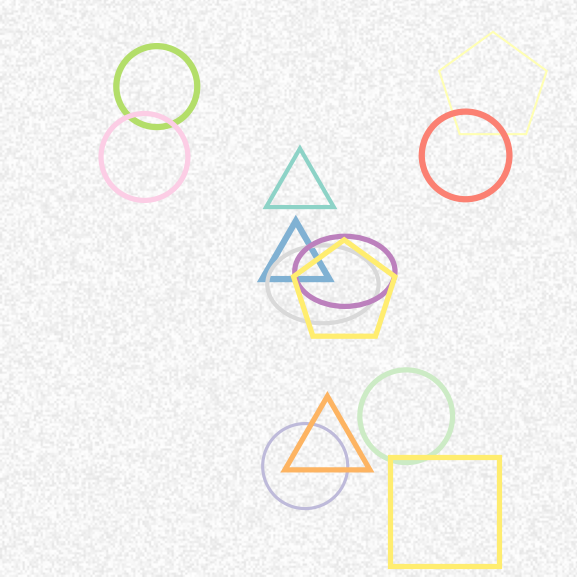[{"shape": "triangle", "thickness": 2, "radius": 0.34, "center": [0.519, 0.674]}, {"shape": "pentagon", "thickness": 1, "radius": 0.49, "center": [0.854, 0.846]}, {"shape": "circle", "thickness": 1.5, "radius": 0.37, "center": [0.528, 0.192]}, {"shape": "circle", "thickness": 3, "radius": 0.38, "center": [0.806, 0.73]}, {"shape": "triangle", "thickness": 3, "radius": 0.34, "center": [0.512, 0.549]}, {"shape": "triangle", "thickness": 2.5, "radius": 0.43, "center": [0.567, 0.228]}, {"shape": "circle", "thickness": 3, "radius": 0.35, "center": [0.271, 0.849]}, {"shape": "circle", "thickness": 2.5, "radius": 0.38, "center": [0.25, 0.727]}, {"shape": "oval", "thickness": 2, "radius": 0.48, "center": [0.559, 0.507]}, {"shape": "oval", "thickness": 2.5, "radius": 0.43, "center": [0.597, 0.529]}, {"shape": "circle", "thickness": 2.5, "radius": 0.4, "center": [0.703, 0.278]}, {"shape": "pentagon", "thickness": 2.5, "radius": 0.46, "center": [0.596, 0.492]}, {"shape": "square", "thickness": 2.5, "radius": 0.47, "center": [0.769, 0.113]}]